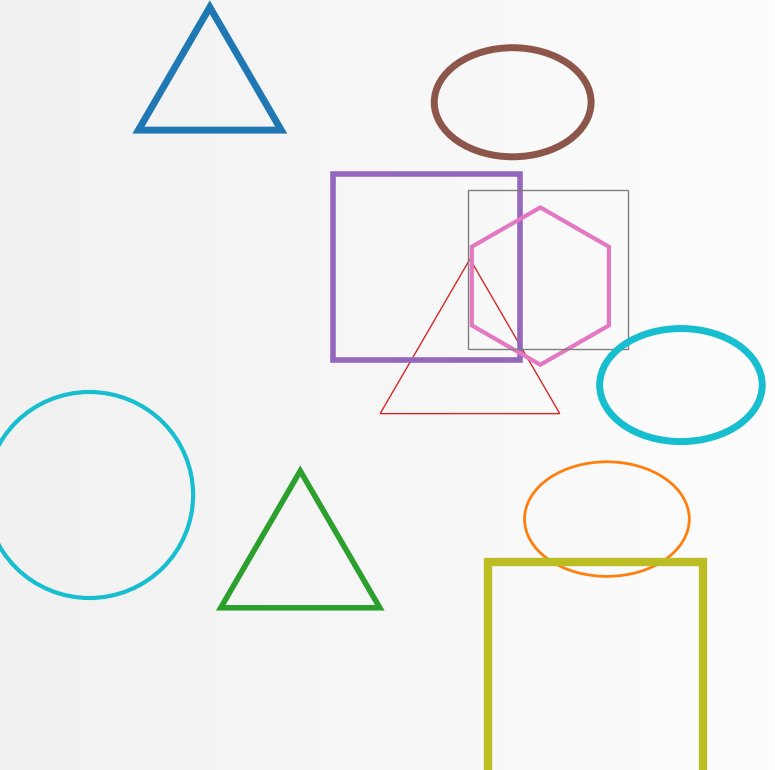[{"shape": "triangle", "thickness": 2.5, "radius": 0.53, "center": [0.271, 0.884]}, {"shape": "oval", "thickness": 1, "radius": 0.53, "center": [0.783, 0.326]}, {"shape": "triangle", "thickness": 2, "radius": 0.59, "center": [0.387, 0.27]}, {"shape": "triangle", "thickness": 0.5, "radius": 0.67, "center": [0.606, 0.53]}, {"shape": "square", "thickness": 2, "radius": 0.6, "center": [0.55, 0.653]}, {"shape": "oval", "thickness": 2.5, "radius": 0.51, "center": [0.662, 0.867]}, {"shape": "hexagon", "thickness": 1.5, "radius": 0.51, "center": [0.697, 0.628]}, {"shape": "square", "thickness": 0.5, "radius": 0.52, "center": [0.707, 0.65]}, {"shape": "square", "thickness": 3, "radius": 0.69, "center": [0.768, 0.131]}, {"shape": "circle", "thickness": 1.5, "radius": 0.67, "center": [0.115, 0.357]}, {"shape": "oval", "thickness": 2.5, "radius": 0.52, "center": [0.879, 0.5]}]